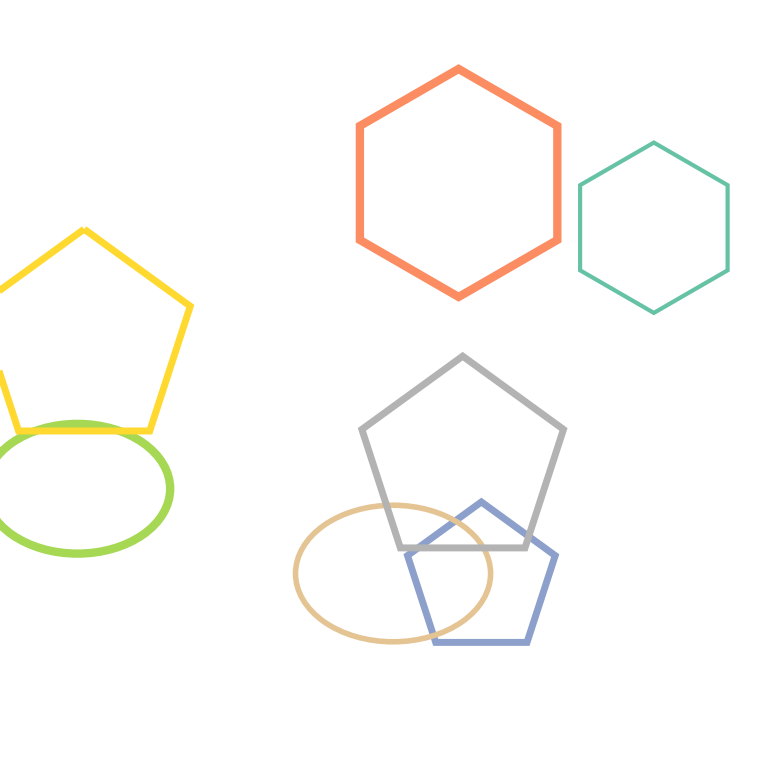[{"shape": "hexagon", "thickness": 1.5, "radius": 0.55, "center": [0.849, 0.704]}, {"shape": "hexagon", "thickness": 3, "radius": 0.74, "center": [0.596, 0.762]}, {"shape": "pentagon", "thickness": 2.5, "radius": 0.5, "center": [0.625, 0.247]}, {"shape": "oval", "thickness": 3, "radius": 0.6, "center": [0.101, 0.365]}, {"shape": "pentagon", "thickness": 2.5, "radius": 0.72, "center": [0.109, 0.558]}, {"shape": "oval", "thickness": 2, "radius": 0.63, "center": [0.51, 0.255]}, {"shape": "pentagon", "thickness": 2.5, "radius": 0.69, "center": [0.601, 0.4]}]